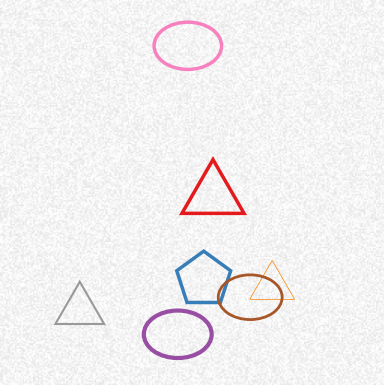[{"shape": "triangle", "thickness": 2.5, "radius": 0.47, "center": [0.553, 0.492]}, {"shape": "pentagon", "thickness": 2.5, "radius": 0.37, "center": [0.529, 0.274]}, {"shape": "oval", "thickness": 3, "radius": 0.44, "center": [0.462, 0.132]}, {"shape": "triangle", "thickness": 0.5, "radius": 0.34, "center": [0.707, 0.256]}, {"shape": "oval", "thickness": 2, "radius": 0.41, "center": [0.65, 0.228]}, {"shape": "oval", "thickness": 2.5, "radius": 0.44, "center": [0.488, 0.881]}, {"shape": "triangle", "thickness": 1.5, "radius": 0.37, "center": [0.207, 0.195]}]